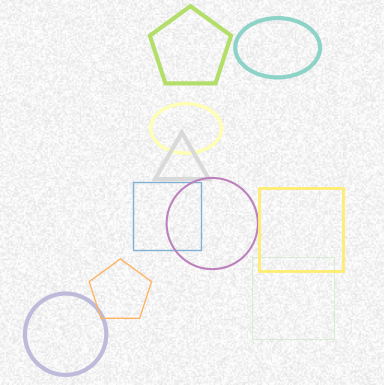[{"shape": "oval", "thickness": 3, "radius": 0.55, "center": [0.721, 0.876]}, {"shape": "oval", "thickness": 2.5, "radius": 0.46, "center": [0.483, 0.666]}, {"shape": "circle", "thickness": 3, "radius": 0.53, "center": [0.17, 0.132]}, {"shape": "square", "thickness": 1, "radius": 0.44, "center": [0.434, 0.438]}, {"shape": "pentagon", "thickness": 1, "radius": 0.43, "center": [0.313, 0.242]}, {"shape": "pentagon", "thickness": 3, "radius": 0.55, "center": [0.495, 0.873]}, {"shape": "triangle", "thickness": 3, "radius": 0.4, "center": [0.472, 0.575]}, {"shape": "circle", "thickness": 1.5, "radius": 0.59, "center": [0.551, 0.419]}, {"shape": "square", "thickness": 0.5, "radius": 0.53, "center": [0.76, 0.225]}, {"shape": "square", "thickness": 2, "radius": 0.54, "center": [0.782, 0.404]}]